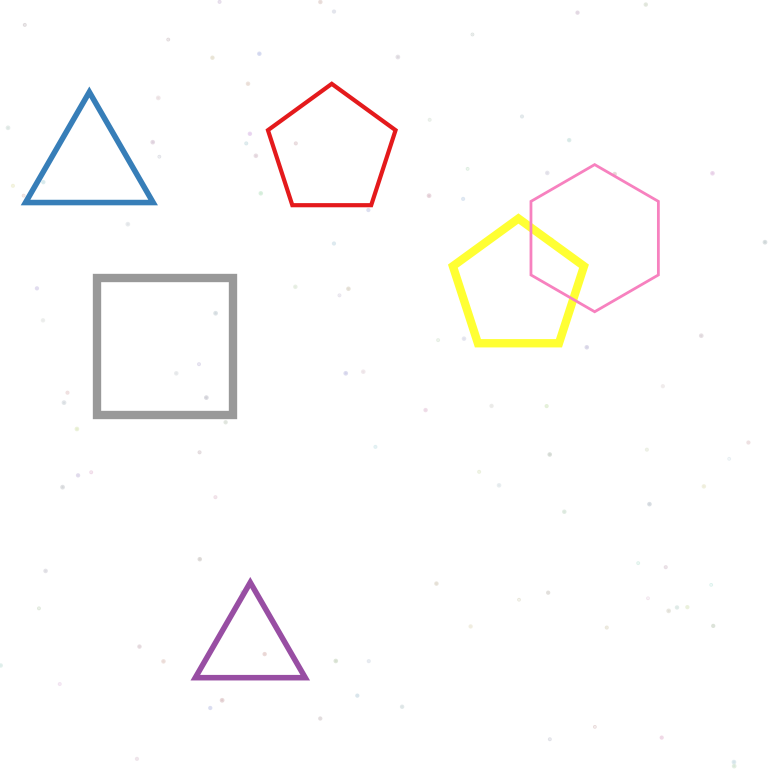[{"shape": "pentagon", "thickness": 1.5, "radius": 0.44, "center": [0.431, 0.804]}, {"shape": "triangle", "thickness": 2, "radius": 0.48, "center": [0.116, 0.785]}, {"shape": "triangle", "thickness": 2, "radius": 0.41, "center": [0.325, 0.161]}, {"shape": "pentagon", "thickness": 3, "radius": 0.45, "center": [0.673, 0.627]}, {"shape": "hexagon", "thickness": 1, "radius": 0.48, "center": [0.772, 0.691]}, {"shape": "square", "thickness": 3, "radius": 0.44, "center": [0.214, 0.55]}]